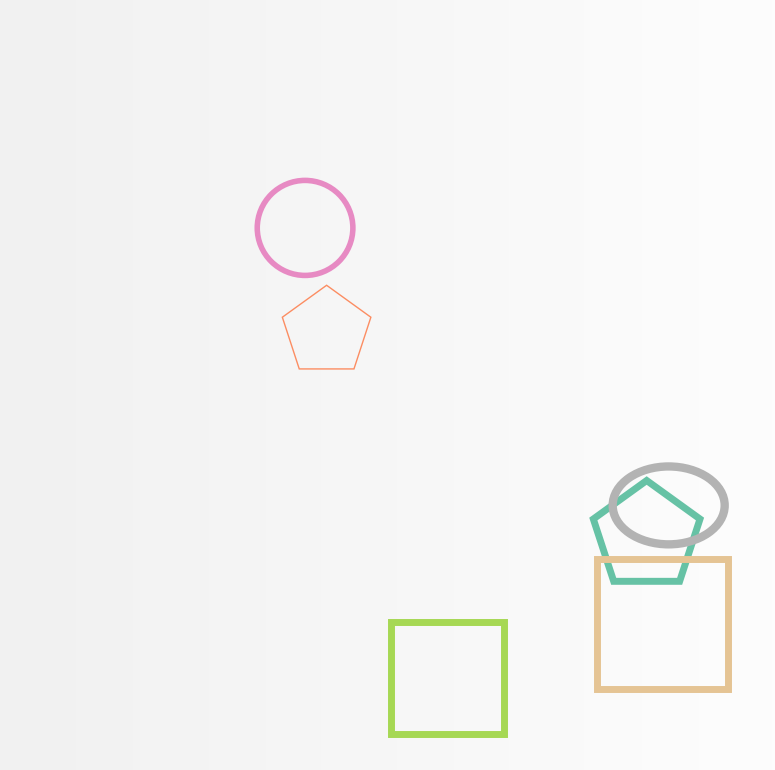[{"shape": "pentagon", "thickness": 2.5, "radius": 0.36, "center": [0.834, 0.304]}, {"shape": "pentagon", "thickness": 0.5, "radius": 0.3, "center": [0.421, 0.569]}, {"shape": "circle", "thickness": 2, "radius": 0.31, "center": [0.394, 0.704]}, {"shape": "square", "thickness": 2.5, "radius": 0.36, "center": [0.577, 0.12]}, {"shape": "square", "thickness": 2.5, "radius": 0.42, "center": [0.855, 0.19]}, {"shape": "oval", "thickness": 3, "radius": 0.36, "center": [0.863, 0.344]}]